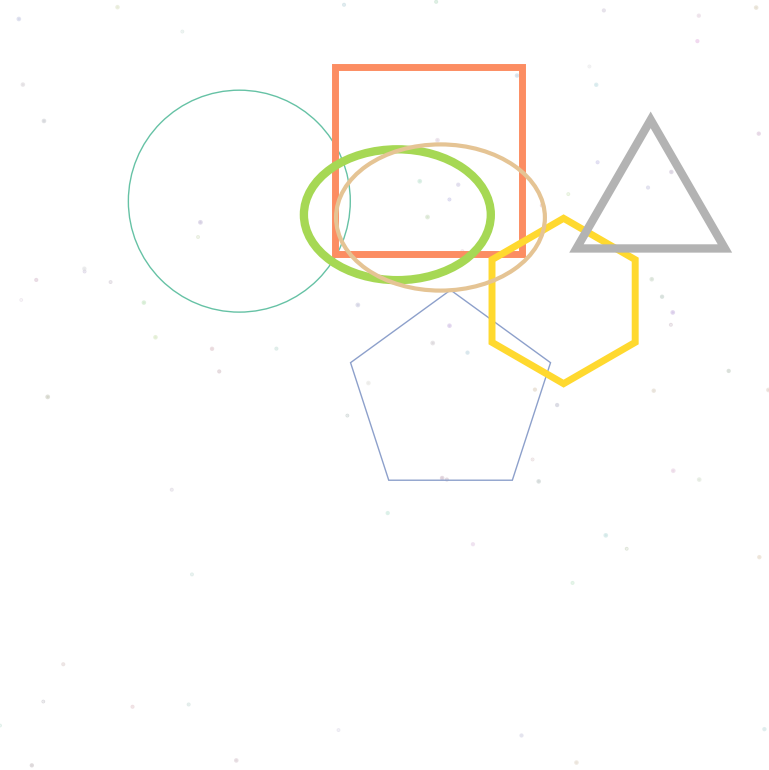[{"shape": "circle", "thickness": 0.5, "radius": 0.72, "center": [0.311, 0.739]}, {"shape": "square", "thickness": 2.5, "radius": 0.61, "center": [0.556, 0.791]}, {"shape": "pentagon", "thickness": 0.5, "radius": 0.68, "center": [0.585, 0.487]}, {"shape": "oval", "thickness": 3, "radius": 0.61, "center": [0.516, 0.721]}, {"shape": "hexagon", "thickness": 2.5, "radius": 0.54, "center": [0.732, 0.609]}, {"shape": "oval", "thickness": 1.5, "radius": 0.68, "center": [0.572, 0.718]}, {"shape": "triangle", "thickness": 3, "radius": 0.56, "center": [0.845, 0.733]}]